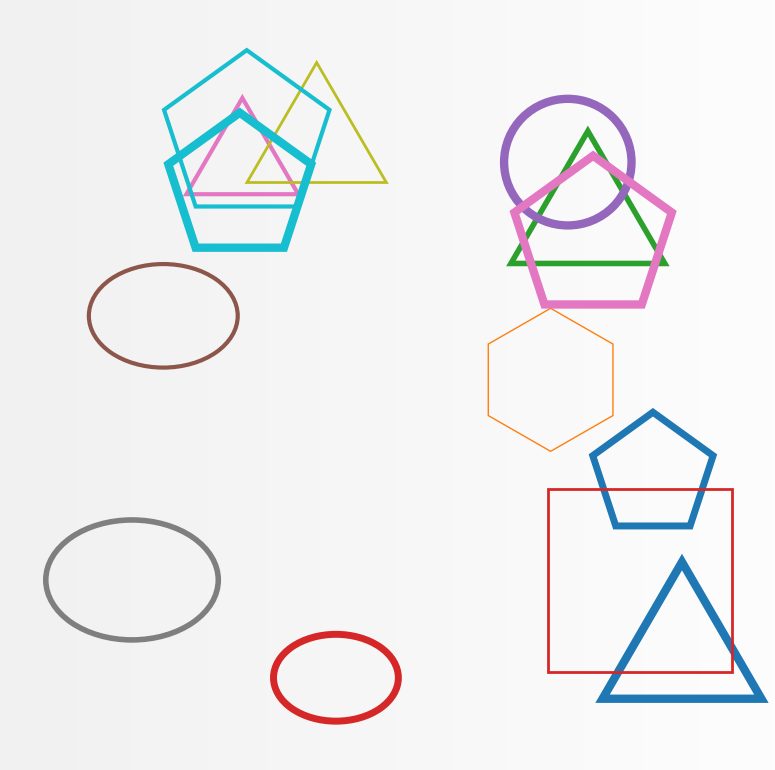[{"shape": "pentagon", "thickness": 2.5, "radius": 0.41, "center": [0.842, 0.383]}, {"shape": "triangle", "thickness": 3, "radius": 0.59, "center": [0.88, 0.152]}, {"shape": "hexagon", "thickness": 0.5, "radius": 0.46, "center": [0.71, 0.507]}, {"shape": "triangle", "thickness": 2, "radius": 0.57, "center": [0.759, 0.715]}, {"shape": "oval", "thickness": 2.5, "radius": 0.4, "center": [0.433, 0.12]}, {"shape": "square", "thickness": 1, "radius": 0.59, "center": [0.826, 0.247]}, {"shape": "circle", "thickness": 3, "radius": 0.41, "center": [0.733, 0.789]}, {"shape": "oval", "thickness": 1.5, "radius": 0.48, "center": [0.211, 0.59]}, {"shape": "pentagon", "thickness": 3, "radius": 0.53, "center": [0.765, 0.691]}, {"shape": "triangle", "thickness": 1.5, "radius": 0.42, "center": [0.313, 0.789]}, {"shape": "oval", "thickness": 2, "radius": 0.56, "center": [0.17, 0.247]}, {"shape": "triangle", "thickness": 1, "radius": 0.52, "center": [0.409, 0.815]}, {"shape": "pentagon", "thickness": 3, "radius": 0.48, "center": [0.309, 0.757]}, {"shape": "pentagon", "thickness": 1.5, "radius": 0.56, "center": [0.318, 0.823]}]